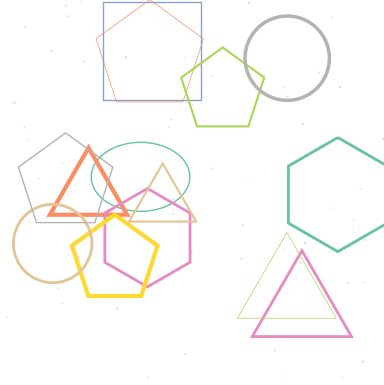[{"shape": "hexagon", "thickness": 2, "radius": 0.74, "center": [0.878, 0.495]}, {"shape": "oval", "thickness": 1, "radius": 0.64, "center": [0.365, 0.541]}, {"shape": "triangle", "thickness": 3, "radius": 0.58, "center": [0.23, 0.5]}, {"shape": "pentagon", "thickness": 0.5, "radius": 0.73, "center": [0.389, 0.854]}, {"shape": "square", "thickness": 1, "radius": 0.64, "center": [0.394, 0.867]}, {"shape": "triangle", "thickness": 2, "radius": 0.74, "center": [0.784, 0.2]}, {"shape": "hexagon", "thickness": 2, "radius": 0.64, "center": [0.383, 0.383]}, {"shape": "pentagon", "thickness": 1.5, "radius": 0.57, "center": [0.578, 0.763]}, {"shape": "triangle", "thickness": 0.5, "radius": 0.74, "center": [0.745, 0.248]}, {"shape": "pentagon", "thickness": 3, "radius": 0.58, "center": [0.298, 0.326]}, {"shape": "triangle", "thickness": 1.5, "radius": 0.5, "center": [0.423, 0.475]}, {"shape": "circle", "thickness": 2, "radius": 0.51, "center": [0.137, 0.367]}, {"shape": "circle", "thickness": 2.5, "radius": 0.55, "center": [0.746, 0.849]}, {"shape": "pentagon", "thickness": 1, "radius": 0.64, "center": [0.17, 0.526]}]